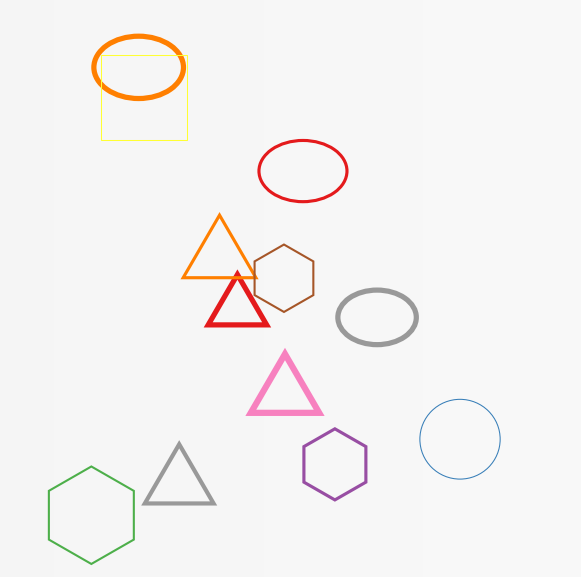[{"shape": "triangle", "thickness": 2.5, "radius": 0.29, "center": [0.408, 0.466]}, {"shape": "oval", "thickness": 1.5, "radius": 0.38, "center": [0.521, 0.703]}, {"shape": "circle", "thickness": 0.5, "radius": 0.35, "center": [0.791, 0.239]}, {"shape": "hexagon", "thickness": 1, "radius": 0.42, "center": [0.157, 0.107]}, {"shape": "hexagon", "thickness": 1.5, "radius": 0.31, "center": [0.576, 0.195]}, {"shape": "triangle", "thickness": 1.5, "radius": 0.36, "center": [0.378, 0.554]}, {"shape": "oval", "thickness": 2.5, "radius": 0.39, "center": [0.239, 0.882]}, {"shape": "square", "thickness": 0.5, "radius": 0.37, "center": [0.248, 0.831]}, {"shape": "hexagon", "thickness": 1, "radius": 0.29, "center": [0.489, 0.517]}, {"shape": "triangle", "thickness": 3, "radius": 0.34, "center": [0.49, 0.318]}, {"shape": "triangle", "thickness": 2, "radius": 0.34, "center": [0.308, 0.162]}, {"shape": "oval", "thickness": 2.5, "radius": 0.34, "center": [0.649, 0.45]}]